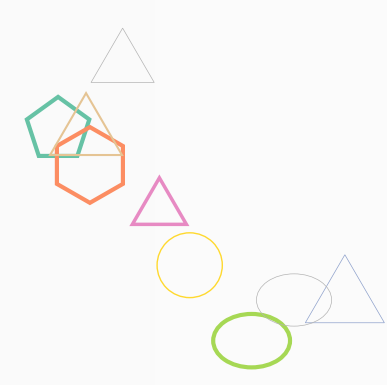[{"shape": "pentagon", "thickness": 3, "radius": 0.42, "center": [0.15, 0.664]}, {"shape": "hexagon", "thickness": 3, "radius": 0.49, "center": [0.232, 0.572]}, {"shape": "triangle", "thickness": 0.5, "radius": 0.59, "center": [0.89, 0.221]}, {"shape": "triangle", "thickness": 2.5, "radius": 0.4, "center": [0.411, 0.458]}, {"shape": "oval", "thickness": 3, "radius": 0.5, "center": [0.649, 0.115]}, {"shape": "circle", "thickness": 1, "radius": 0.42, "center": [0.49, 0.311]}, {"shape": "triangle", "thickness": 1.5, "radius": 0.54, "center": [0.222, 0.651]}, {"shape": "triangle", "thickness": 0.5, "radius": 0.47, "center": [0.316, 0.833]}, {"shape": "oval", "thickness": 0.5, "radius": 0.49, "center": [0.759, 0.221]}]